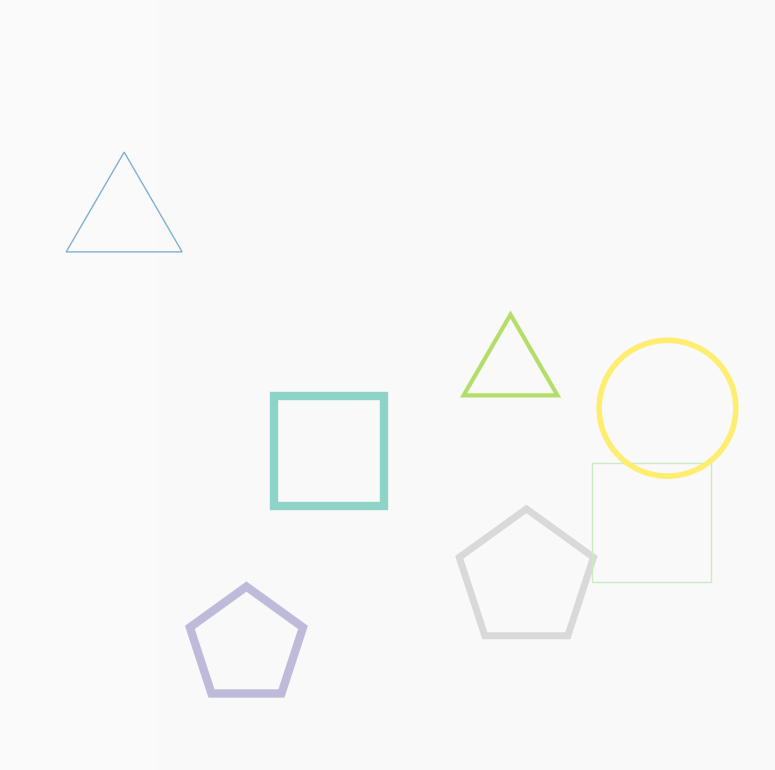[{"shape": "square", "thickness": 3, "radius": 0.36, "center": [0.425, 0.414]}, {"shape": "pentagon", "thickness": 3, "radius": 0.38, "center": [0.318, 0.161]}, {"shape": "triangle", "thickness": 0.5, "radius": 0.43, "center": [0.16, 0.716]}, {"shape": "triangle", "thickness": 1.5, "radius": 0.35, "center": [0.659, 0.521]}, {"shape": "pentagon", "thickness": 2.5, "radius": 0.46, "center": [0.679, 0.248]}, {"shape": "square", "thickness": 0.5, "radius": 0.38, "center": [0.84, 0.322]}, {"shape": "circle", "thickness": 2, "radius": 0.44, "center": [0.861, 0.47]}]